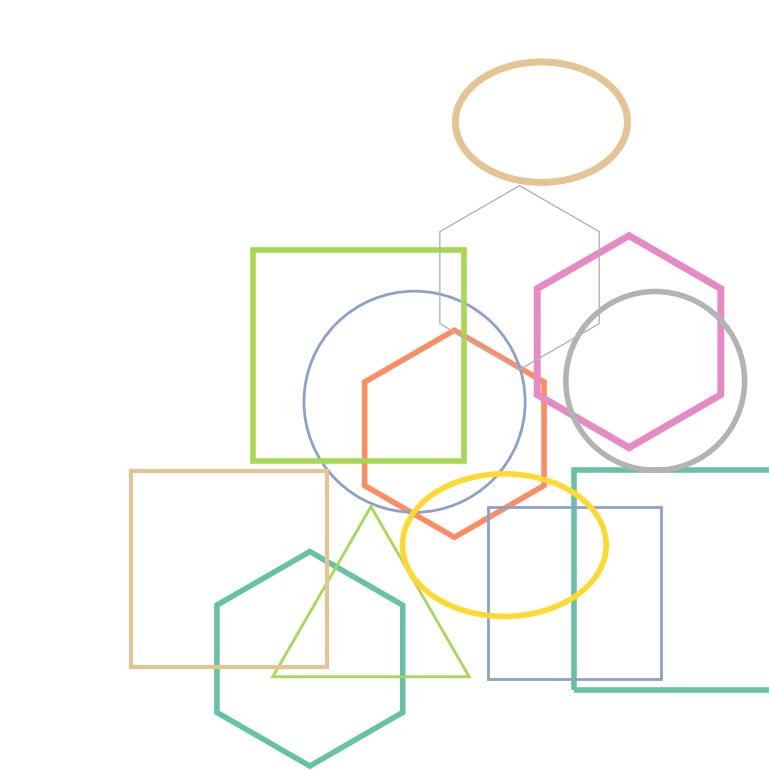[{"shape": "hexagon", "thickness": 2, "radius": 0.7, "center": [0.402, 0.144]}, {"shape": "square", "thickness": 2, "radius": 0.71, "center": [0.889, 0.247]}, {"shape": "hexagon", "thickness": 2, "radius": 0.67, "center": [0.59, 0.437]}, {"shape": "square", "thickness": 1, "radius": 0.56, "center": [0.746, 0.23]}, {"shape": "circle", "thickness": 1, "radius": 0.72, "center": [0.538, 0.478]}, {"shape": "hexagon", "thickness": 2.5, "radius": 0.69, "center": [0.817, 0.556]}, {"shape": "triangle", "thickness": 1, "radius": 0.74, "center": [0.482, 0.195]}, {"shape": "square", "thickness": 2, "radius": 0.68, "center": [0.465, 0.538]}, {"shape": "oval", "thickness": 2, "radius": 0.66, "center": [0.655, 0.292]}, {"shape": "square", "thickness": 1.5, "radius": 0.64, "center": [0.298, 0.261]}, {"shape": "oval", "thickness": 2.5, "radius": 0.56, "center": [0.703, 0.841]}, {"shape": "hexagon", "thickness": 0.5, "radius": 0.6, "center": [0.675, 0.639]}, {"shape": "circle", "thickness": 2, "radius": 0.58, "center": [0.851, 0.505]}]